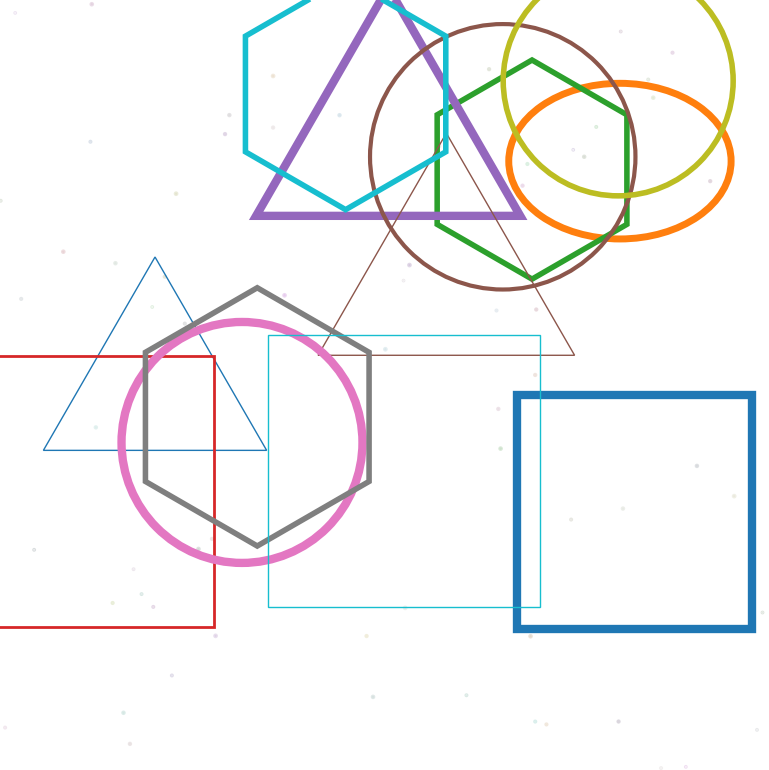[{"shape": "triangle", "thickness": 0.5, "radius": 0.84, "center": [0.201, 0.499]}, {"shape": "square", "thickness": 3, "radius": 0.76, "center": [0.824, 0.336]}, {"shape": "oval", "thickness": 2.5, "radius": 0.72, "center": [0.805, 0.791]}, {"shape": "hexagon", "thickness": 2, "radius": 0.71, "center": [0.691, 0.78]}, {"shape": "square", "thickness": 1, "radius": 0.88, "center": [0.101, 0.362]}, {"shape": "triangle", "thickness": 3, "radius": 0.99, "center": [0.504, 0.819]}, {"shape": "triangle", "thickness": 0.5, "radius": 0.96, "center": [0.58, 0.635]}, {"shape": "circle", "thickness": 1.5, "radius": 0.86, "center": [0.653, 0.796]}, {"shape": "circle", "thickness": 3, "radius": 0.78, "center": [0.314, 0.425]}, {"shape": "hexagon", "thickness": 2, "radius": 0.84, "center": [0.334, 0.459]}, {"shape": "circle", "thickness": 2, "radius": 0.75, "center": [0.803, 0.895]}, {"shape": "hexagon", "thickness": 2, "radius": 0.75, "center": [0.449, 0.878]}, {"shape": "square", "thickness": 0.5, "radius": 0.88, "center": [0.524, 0.388]}]